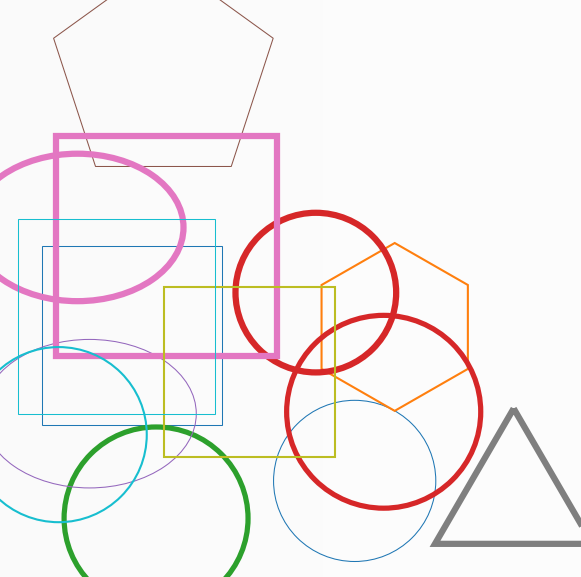[{"shape": "circle", "thickness": 0.5, "radius": 0.7, "center": [0.61, 0.166]}, {"shape": "square", "thickness": 0.5, "radius": 0.77, "center": [0.227, 0.419]}, {"shape": "hexagon", "thickness": 1, "radius": 0.73, "center": [0.679, 0.433]}, {"shape": "circle", "thickness": 2.5, "radius": 0.79, "center": [0.268, 0.102]}, {"shape": "circle", "thickness": 2.5, "radius": 0.83, "center": [0.66, 0.286]}, {"shape": "circle", "thickness": 3, "radius": 0.69, "center": [0.543, 0.492]}, {"shape": "oval", "thickness": 0.5, "radius": 0.92, "center": [0.154, 0.283]}, {"shape": "pentagon", "thickness": 0.5, "radius": 0.99, "center": [0.281, 0.872]}, {"shape": "oval", "thickness": 3, "radius": 0.91, "center": [0.133, 0.605]}, {"shape": "square", "thickness": 3, "radius": 0.95, "center": [0.287, 0.573]}, {"shape": "triangle", "thickness": 3, "radius": 0.78, "center": [0.884, 0.136]}, {"shape": "square", "thickness": 1, "radius": 0.74, "center": [0.43, 0.354]}, {"shape": "circle", "thickness": 1, "radius": 0.76, "center": [0.101, 0.247]}, {"shape": "square", "thickness": 0.5, "radius": 0.84, "center": [0.2, 0.452]}]